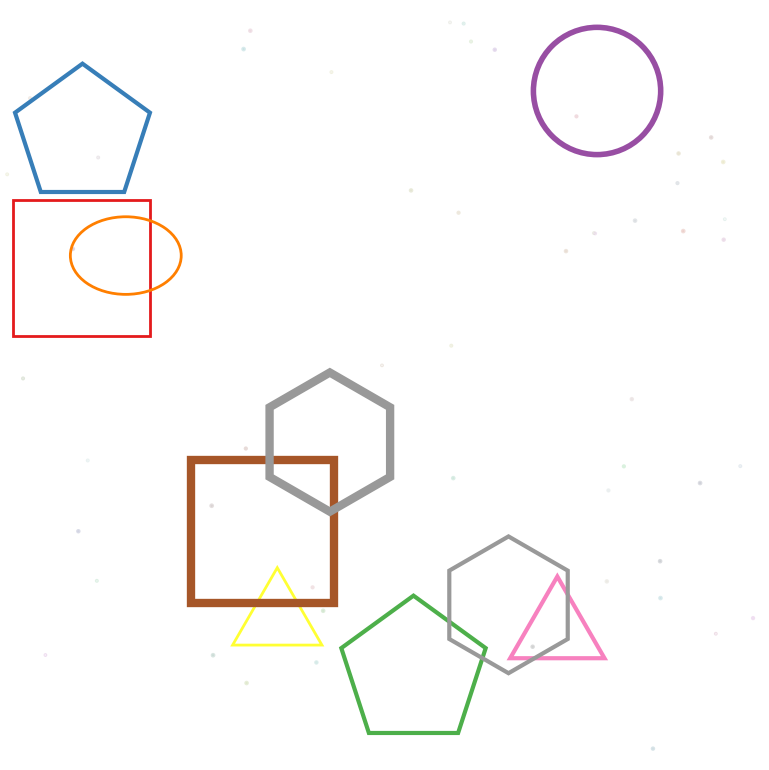[{"shape": "square", "thickness": 1, "radius": 0.44, "center": [0.106, 0.652]}, {"shape": "pentagon", "thickness": 1.5, "radius": 0.46, "center": [0.107, 0.825]}, {"shape": "pentagon", "thickness": 1.5, "radius": 0.49, "center": [0.537, 0.128]}, {"shape": "circle", "thickness": 2, "radius": 0.41, "center": [0.775, 0.882]}, {"shape": "oval", "thickness": 1, "radius": 0.36, "center": [0.163, 0.668]}, {"shape": "triangle", "thickness": 1, "radius": 0.33, "center": [0.36, 0.196]}, {"shape": "square", "thickness": 3, "radius": 0.46, "center": [0.341, 0.31]}, {"shape": "triangle", "thickness": 1.5, "radius": 0.35, "center": [0.724, 0.181]}, {"shape": "hexagon", "thickness": 1.5, "radius": 0.44, "center": [0.66, 0.215]}, {"shape": "hexagon", "thickness": 3, "radius": 0.45, "center": [0.428, 0.426]}]